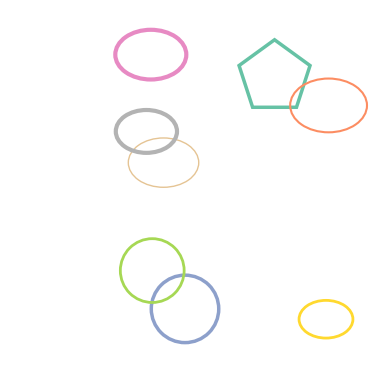[{"shape": "pentagon", "thickness": 2.5, "radius": 0.48, "center": [0.713, 0.8]}, {"shape": "oval", "thickness": 1.5, "radius": 0.5, "center": [0.853, 0.726]}, {"shape": "circle", "thickness": 2.5, "radius": 0.44, "center": [0.481, 0.198]}, {"shape": "oval", "thickness": 3, "radius": 0.46, "center": [0.392, 0.858]}, {"shape": "circle", "thickness": 2, "radius": 0.41, "center": [0.395, 0.297]}, {"shape": "oval", "thickness": 2, "radius": 0.35, "center": [0.847, 0.171]}, {"shape": "oval", "thickness": 1, "radius": 0.46, "center": [0.425, 0.578]}, {"shape": "oval", "thickness": 3, "radius": 0.4, "center": [0.38, 0.659]}]